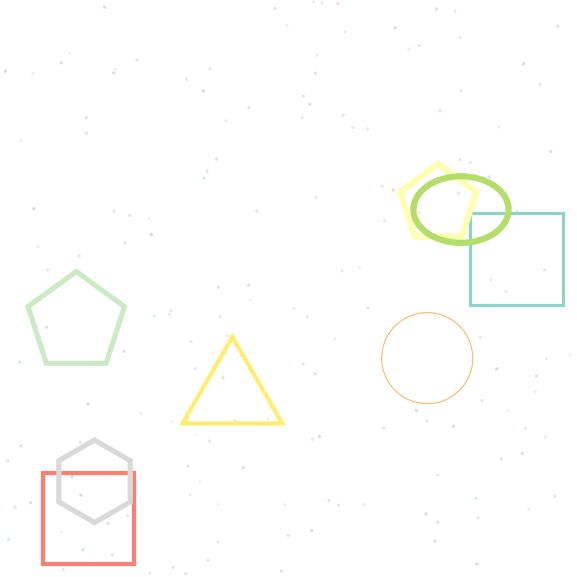[{"shape": "square", "thickness": 1.5, "radius": 0.4, "center": [0.895, 0.551]}, {"shape": "pentagon", "thickness": 3, "radius": 0.35, "center": [0.759, 0.646]}, {"shape": "square", "thickness": 2, "radius": 0.39, "center": [0.153, 0.101]}, {"shape": "circle", "thickness": 0.5, "radius": 0.39, "center": [0.74, 0.379]}, {"shape": "oval", "thickness": 3, "radius": 0.41, "center": [0.798, 0.636]}, {"shape": "hexagon", "thickness": 2.5, "radius": 0.36, "center": [0.164, 0.166]}, {"shape": "pentagon", "thickness": 2.5, "radius": 0.44, "center": [0.132, 0.441]}, {"shape": "triangle", "thickness": 2, "radius": 0.5, "center": [0.402, 0.316]}]